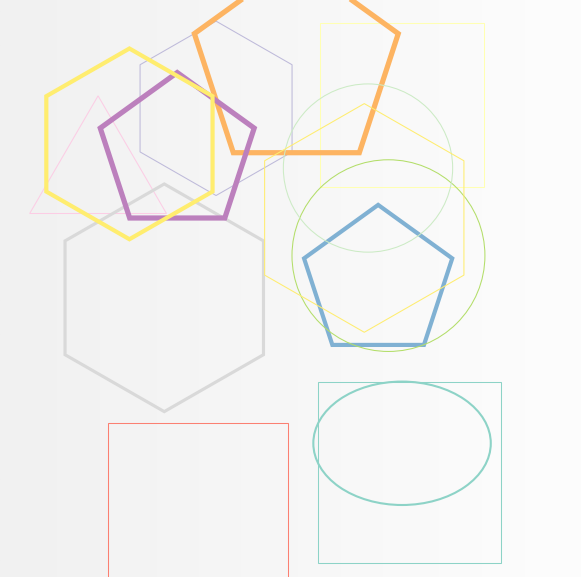[{"shape": "oval", "thickness": 1, "radius": 0.76, "center": [0.692, 0.232]}, {"shape": "square", "thickness": 0.5, "radius": 0.79, "center": [0.704, 0.181]}, {"shape": "square", "thickness": 0.5, "radius": 0.71, "center": [0.691, 0.818]}, {"shape": "hexagon", "thickness": 0.5, "radius": 0.75, "center": [0.372, 0.812]}, {"shape": "square", "thickness": 0.5, "radius": 0.77, "center": [0.341, 0.112]}, {"shape": "pentagon", "thickness": 2, "radius": 0.67, "center": [0.651, 0.51]}, {"shape": "pentagon", "thickness": 2.5, "radius": 0.92, "center": [0.51, 0.884]}, {"shape": "circle", "thickness": 0.5, "radius": 0.83, "center": [0.668, 0.557]}, {"shape": "triangle", "thickness": 0.5, "radius": 0.68, "center": [0.169, 0.697]}, {"shape": "hexagon", "thickness": 1.5, "radius": 0.99, "center": [0.283, 0.483]}, {"shape": "pentagon", "thickness": 2.5, "radius": 0.7, "center": [0.305, 0.734]}, {"shape": "circle", "thickness": 0.5, "radius": 0.73, "center": [0.633, 0.708]}, {"shape": "hexagon", "thickness": 0.5, "radius": 0.99, "center": [0.627, 0.622]}, {"shape": "hexagon", "thickness": 2, "radius": 0.83, "center": [0.223, 0.75]}]